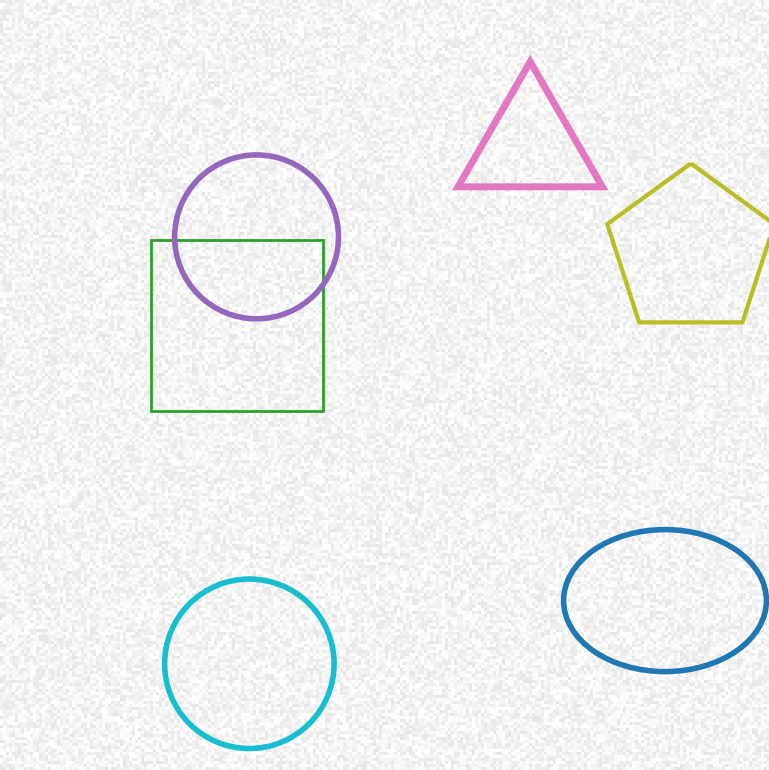[{"shape": "oval", "thickness": 2, "radius": 0.66, "center": [0.864, 0.22]}, {"shape": "square", "thickness": 1, "radius": 0.56, "center": [0.308, 0.577]}, {"shape": "circle", "thickness": 2, "radius": 0.53, "center": [0.333, 0.692]}, {"shape": "triangle", "thickness": 2.5, "radius": 0.54, "center": [0.689, 0.811]}, {"shape": "pentagon", "thickness": 1.5, "radius": 0.57, "center": [0.897, 0.674]}, {"shape": "circle", "thickness": 2, "radius": 0.55, "center": [0.324, 0.138]}]